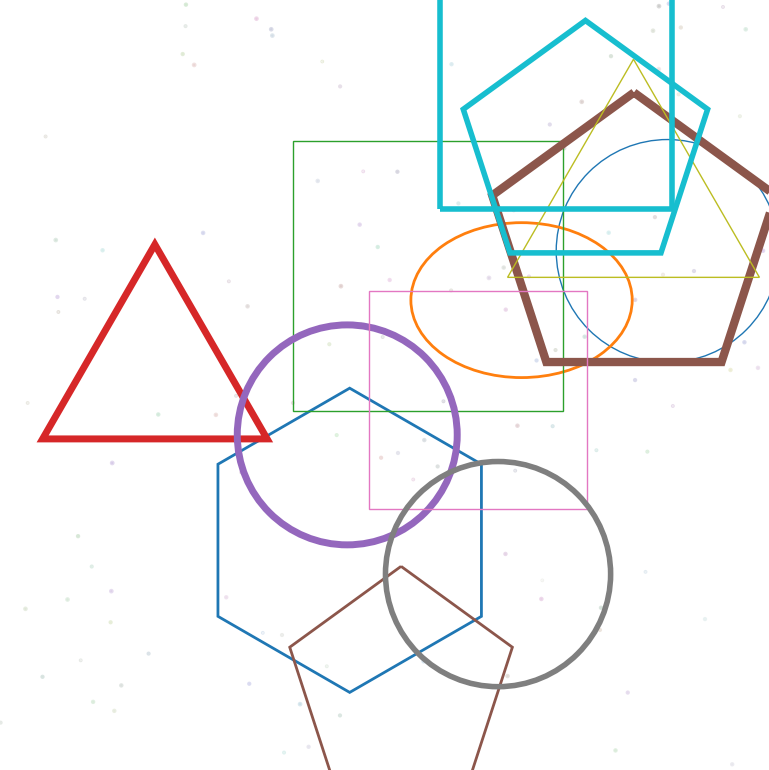[{"shape": "hexagon", "thickness": 1, "radius": 0.99, "center": [0.454, 0.298]}, {"shape": "circle", "thickness": 0.5, "radius": 0.72, "center": [0.867, 0.674]}, {"shape": "oval", "thickness": 1, "radius": 0.72, "center": [0.677, 0.61]}, {"shape": "square", "thickness": 0.5, "radius": 0.88, "center": [0.555, 0.642]}, {"shape": "triangle", "thickness": 2.5, "radius": 0.84, "center": [0.201, 0.514]}, {"shape": "circle", "thickness": 2.5, "radius": 0.71, "center": [0.451, 0.435]}, {"shape": "pentagon", "thickness": 3, "radius": 0.97, "center": [0.823, 0.686]}, {"shape": "pentagon", "thickness": 1, "radius": 0.76, "center": [0.521, 0.112]}, {"shape": "square", "thickness": 0.5, "radius": 0.71, "center": [0.621, 0.481]}, {"shape": "circle", "thickness": 2, "radius": 0.73, "center": [0.647, 0.254]}, {"shape": "triangle", "thickness": 0.5, "radius": 0.94, "center": [0.823, 0.734]}, {"shape": "pentagon", "thickness": 2, "radius": 0.83, "center": [0.76, 0.807]}, {"shape": "square", "thickness": 2, "radius": 0.75, "center": [0.722, 0.879]}]